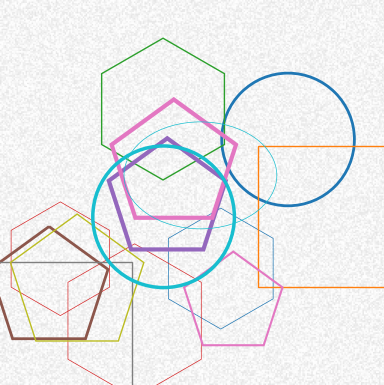[{"shape": "hexagon", "thickness": 0.5, "radius": 0.79, "center": [0.573, 0.302]}, {"shape": "circle", "thickness": 2, "radius": 0.86, "center": [0.748, 0.638]}, {"shape": "square", "thickness": 1, "radius": 0.91, "center": [0.853, 0.437]}, {"shape": "hexagon", "thickness": 1, "radius": 0.92, "center": [0.423, 0.717]}, {"shape": "hexagon", "thickness": 0.5, "radius": 1.0, "center": [0.35, 0.167]}, {"shape": "hexagon", "thickness": 0.5, "radius": 0.74, "center": [0.157, 0.328]}, {"shape": "pentagon", "thickness": 3, "radius": 0.8, "center": [0.434, 0.481]}, {"shape": "pentagon", "thickness": 2, "radius": 0.81, "center": [0.127, 0.251]}, {"shape": "pentagon", "thickness": 1.5, "radius": 0.67, "center": [0.606, 0.212]}, {"shape": "pentagon", "thickness": 3, "radius": 0.85, "center": [0.451, 0.572]}, {"shape": "square", "thickness": 1, "radius": 0.98, "center": [0.146, 0.122]}, {"shape": "pentagon", "thickness": 1, "radius": 0.91, "center": [0.2, 0.262]}, {"shape": "circle", "thickness": 2.5, "radius": 0.92, "center": [0.425, 0.437]}, {"shape": "oval", "thickness": 0.5, "radius": 0.99, "center": [0.521, 0.545]}]